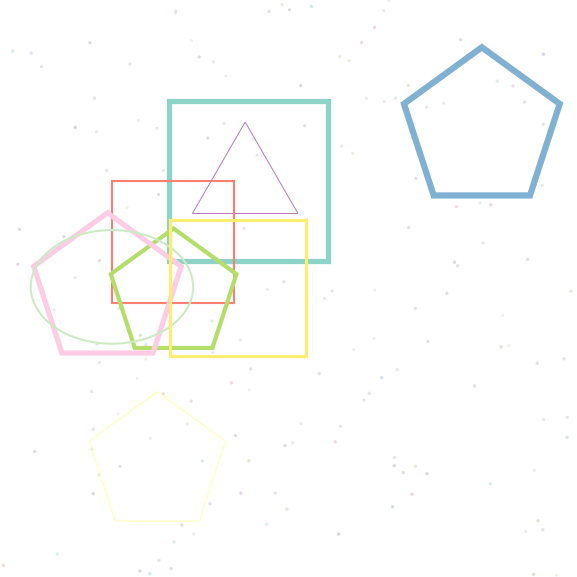[{"shape": "square", "thickness": 2.5, "radius": 0.69, "center": [0.43, 0.686]}, {"shape": "pentagon", "thickness": 0.5, "radius": 0.62, "center": [0.272, 0.197]}, {"shape": "square", "thickness": 1, "radius": 0.53, "center": [0.3, 0.58]}, {"shape": "pentagon", "thickness": 3, "radius": 0.71, "center": [0.834, 0.775]}, {"shape": "pentagon", "thickness": 2, "radius": 0.57, "center": [0.301, 0.489]}, {"shape": "pentagon", "thickness": 2.5, "radius": 0.67, "center": [0.186, 0.496]}, {"shape": "triangle", "thickness": 0.5, "radius": 0.53, "center": [0.425, 0.682]}, {"shape": "oval", "thickness": 1, "radius": 0.7, "center": [0.194, 0.502]}, {"shape": "square", "thickness": 1.5, "radius": 0.59, "center": [0.412, 0.501]}]